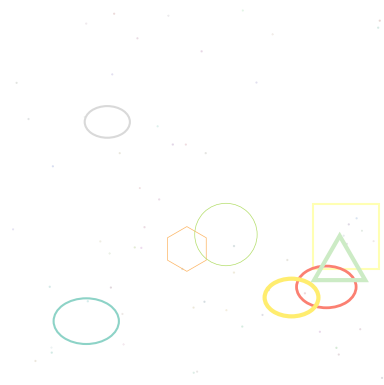[{"shape": "oval", "thickness": 1.5, "radius": 0.42, "center": [0.224, 0.166]}, {"shape": "square", "thickness": 1.5, "radius": 0.43, "center": [0.9, 0.386]}, {"shape": "oval", "thickness": 2, "radius": 0.39, "center": [0.848, 0.255]}, {"shape": "hexagon", "thickness": 0.5, "radius": 0.29, "center": [0.485, 0.353]}, {"shape": "circle", "thickness": 0.5, "radius": 0.41, "center": [0.587, 0.391]}, {"shape": "oval", "thickness": 1.5, "radius": 0.29, "center": [0.279, 0.683]}, {"shape": "triangle", "thickness": 3, "radius": 0.38, "center": [0.882, 0.311]}, {"shape": "oval", "thickness": 3, "radius": 0.35, "center": [0.757, 0.227]}]